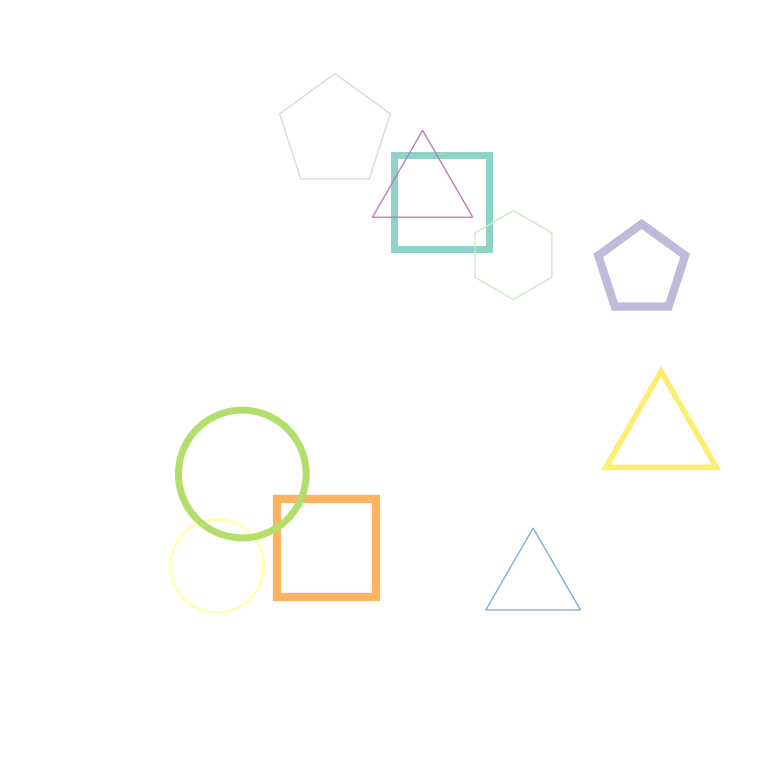[{"shape": "square", "thickness": 2.5, "radius": 0.31, "center": [0.573, 0.737]}, {"shape": "circle", "thickness": 1, "radius": 0.3, "center": [0.282, 0.265]}, {"shape": "pentagon", "thickness": 3, "radius": 0.3, "center": [0.833, 0.65]}, {"shape": "triangle", "thickness": 0.5, "radius": 0.35, "center": [0.692, 0.243]}, {"shape": "square", "thickness": 3, "radius": 0.32, "center": [0.424, 0.288]}, {"shape": "circle", "thickness": 2.5, "radius": 0.41, "center": [0.315, 0.384]}, {"shape": "pentagon", "thickness": 0.5, "radius": 0.38, "center": [0.435, 0.829]}, {"shape": "triangle", "thickness": 0.5, "radius": 0.38, "center": [0.549, 0.756]}, {"shape": "hexagon", "thickness": 0.5, "radius": 0.29, "center": [0.667, 0.669]}, {"shape": "triangle", "thickness": 2, "radius": 0.42, "center": [0.859, 0.435]}]